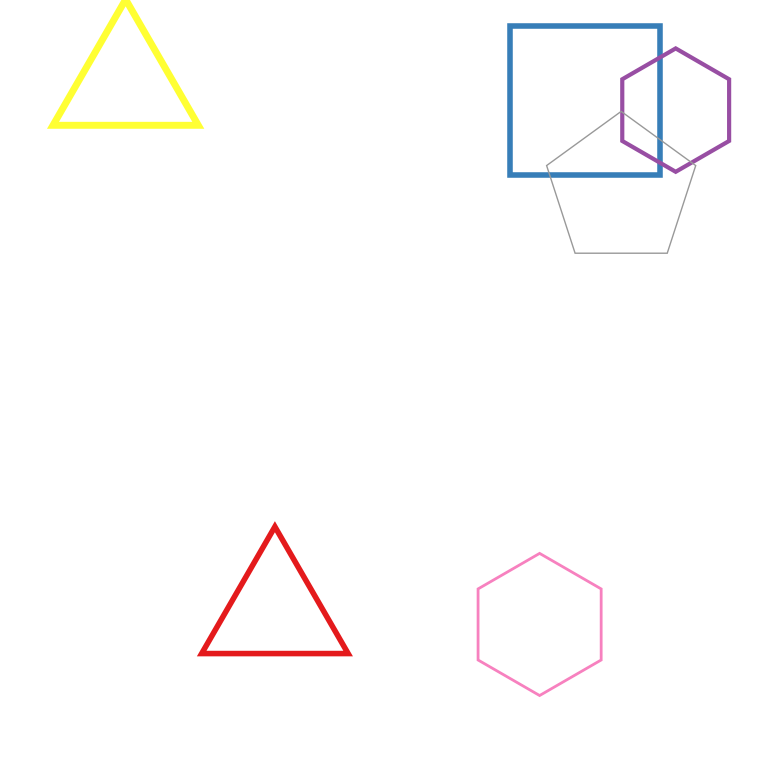[{"shape": "triangle", "thickness": 2, "radius": 0.55, "center": [0.357, 0.206]}, {"shape": "square", "thickness": 2, "radius": 0.49, "center": [0.76, 0.869]}, {"shape": "hexagon", "thickness": 1.5, "radius": 0.4, "center": [0.878, 0.857]}, {"shape": "triangle", "thickness": 2.5, "radius": 0.54, "center": [0.163, 0.892]}, {"shape": "hexagon", "thickness": 1, "radius": 0.46, "center": [0.701, 0.189]}, {"shape": "pentagon", "thickness": 0.5, "radius": 0.51, "center": [0.807, 0.754]}]